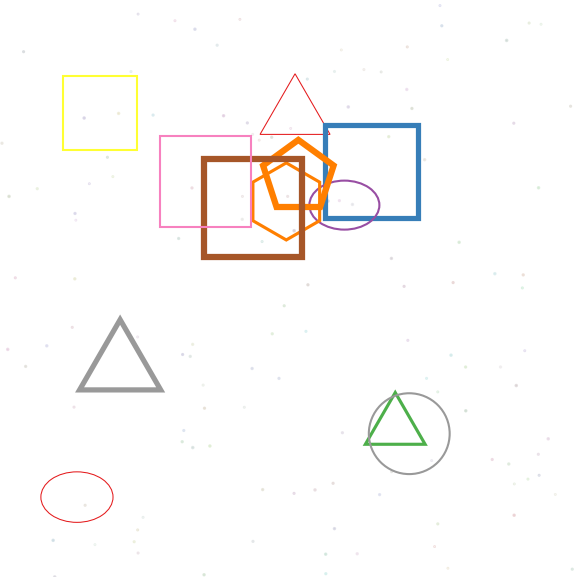[{"shape": "triangle", "thickness": 0.5, "radius": 0.35, "center": [0.511, 0.801]}, {"shape": "oval", "thickness": 0.5, "radius": 0.31, "center": [0.133, 0.138]}, {"shape": "square", "thickness": 2.5, "radius": 0.4, "center": [0.643, 0.702]}, {"shape": "triangle", "thickness": 1.5, "radius": 0.3, "center": [0.684, 0.26]}, {"shape": "oval", "thickness": 1, "radius": 0.3, "center": [0.596, 0.644]}, {"shape": "hexagon", "thickness": 1.5, "radius": 0.33, "center": [0.496, 0.65]}, {"shape": "pentagon", "thickness": 3, "radius": 0.32, "center": [0.517, 0.693]}, {"shape": "square", "thickness": 1, "radius": 0.32, "center": [0.172, 0.804]}, {"shape": "square", "thickness": 3, "radius": 0.42, "center": [0.438, 0.639]}, {"shape": "square", "thickness": 1, "radius": 0.39, "center": [0.356, 0.685]}, {"shape": "triangle", "thickness": 2.5, "radius": 0.41, "center": [0.208, 0.365]}, {"shape": "circle", "thickness": 1, "radius": 0.35, "center": [0.709, 0.248]}]